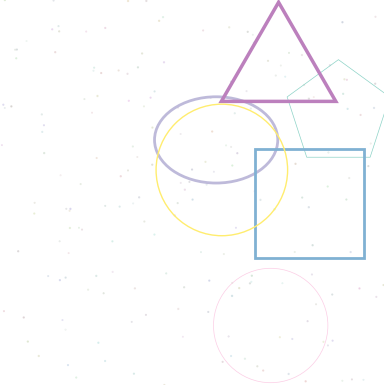[{"shape": "pentagon", "thickness": 0.5, "radius": 0.7, "center": [0.879, 0.705]}, {"shape": "oval", "thickness": 2, "radius": 0.8, "center": [0.561, 0.637]}, {"shape": "square", "thickness": 2, "radius": 0.71, "center": [0.803, 0.472]}, {"shape": "circle", "thickness": 0.5, "radius": 0.74, "center": [0.703, 0.155]}, {"shape": "triangle", "thickness": 2.5, "radius": 0.86, "center": [0.724, 0.822]}, {"shape": "circle", "thickness": 1, "radius": 0.85, "center": [0.576, 0.559]}]